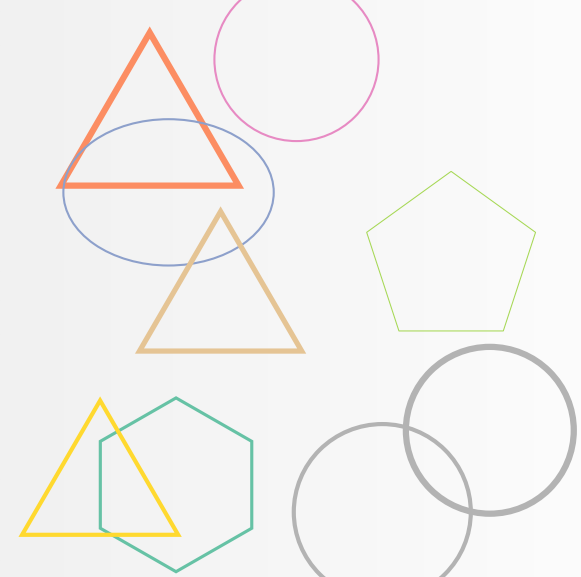[{"shape": "hexagon", "thickness": 1.5, "radius": 0.75, "center": [0.303, 0.16]}, {"shape": "triangle", "thickness": 3, "radius": 0.88, "center": [0.258, 0.766]}, {"shape": "oval", "thickness": 1, "radius": 0.9, "center": [0.29, 0.666]}, {"shape": "circle", "thickness": 1, "radius": 0.71, "center": [0.51, 0.896]}, {"shape": "pentagon", "thickness": 0.5, "radius": 0.76, "center": [0.776, 0.55]}, {"shape": "triangle", "thickness": 2, "radius": 0.78, "center": [0.172, 0.151]}, {"shape": "triangle", "thickness": 2.5, "radius": 0.81, "center": [0.38, 0.472]}, {"shape": "circle", "thickness": 2, "radius": 0.76, "center": [0.658, 0.113]}, {"shape": "circle", "thickness": 3, "radius": 0.72, "center": [0.843, 0.254]}]